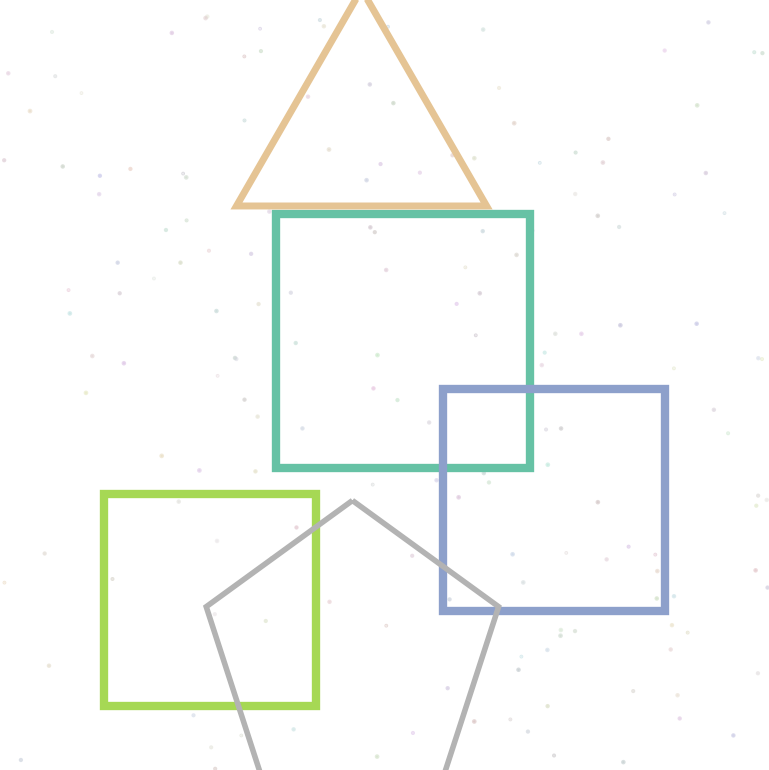[{"shape": "square", "thickness": 3, "radius": 0.82, "center": [0.523, 0.557]}, {"shape": "square", "thickness": 3, "radius": 0.72, "center": [0.719, 0.351]}, {"shape": "square", "thickness": 3, "radius": 0.69, "center": [0.273, 0.221]}, {"shape": "triangle", "thickness": 2.5, "radius": 0.94, "center": [0.47, 0.826]}, {"shape": "pentagon", "thickness": 2, "radius": 1.0, "center": [0.458, 0.15]}]